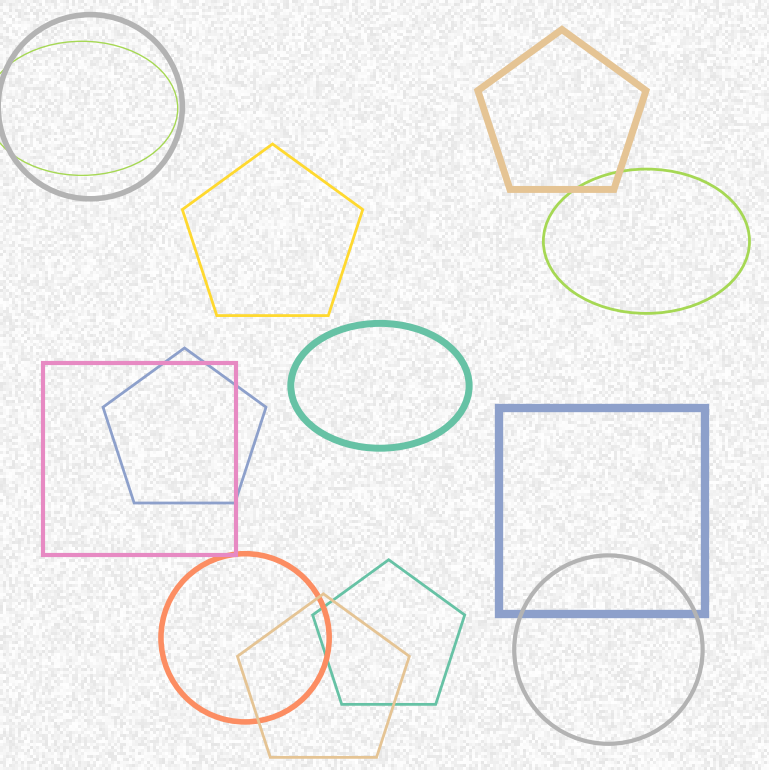[{"shape": "pentagon", "thickness": 1, "radius": 0.52, "center": [0.505, 0.169]}, {"shape": "oval", "thickness": 2.5, "radius": 0.58, "center": [0.493, 0.499]}, {"shape": "circle", "thickness": 2, "radius": 0.55, "center": [0.318, 0.172]}, {"shape": "square", "thickness": 3, "radius": 0.67, "center": [0.782, 0.336]}, {"shape": "pentagon", "thickness": 1, "radius": 0.56, "center": [0.24, 0.437]}, {"shape": "square", "thickness": 1.5, "radius": 0.63, "center": [0.181, 0.404]}, {"shape": "oval", "thickness": 0.5, "radius": 0.62, "center": [0.106, 0.859]}, {"shape": "oval", "thickness": 1, "radius": 0.67, "center": [0.84, 0.687]}, {"shape": "pentagon", "thickness": 1, "radius": 0.62, "center": [0.354, 0.69]}, {"shape": "pentagon", "thickness": 2.5, "radius": 0.57, "center": [0.73, 0.847]}, {"shape": "pentagon", "thickness": 1, "radius": 0.59, "center": [0.42, 0.111]}, {"shape": "circle", "thickness": 1.5, "radius": 0.61, "center": [0.79, 0.156]}, {"shape": "circle", "thickness": 2, "radius": 0.6, "center": [0.117, 0.861]}]